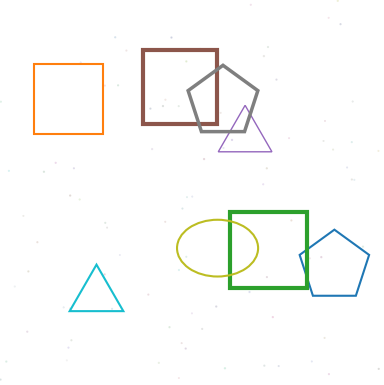[{"shape": "pentagon", "thickness": 1.5, "radius": 0.47, "center": [0.869, 0.309]}, {"shape": "square", "thickness": 1.5, "radius": 0.45, "center": [0.178, 0.744]}, {"shape": "square", "thickness": 3, "radius": 0.5, "center": [0.698, 0.351]}, {"shape": "triangle", "thickness": 1, "radius": 0.4, "center": [0.637, 0.646]}, {"shape": "square", "thickness": 3, "radius": 0.48, "center": [0.468, 0.773]}, {"shape": "pentagon", "thickness": 2.5, "radius": 0.48, "center": [0.579, 0.735]}, {"shape": "oval", "thickness": 1.5, "radius": 0.53, "center": [0.565, 0.355]}, {"shape": "triangle", "thickness": 1.5, "radius": 0.4, "center": [0.251, 0.232]}]